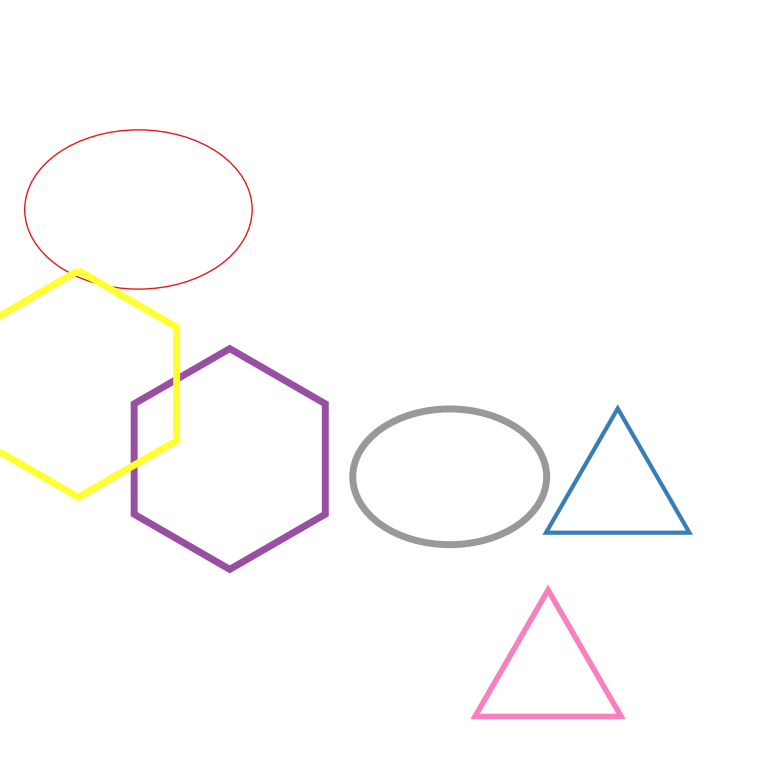[{"shape": "oval", "thickness": 0.5, "radius": 0.74, "center": [0.18, 0.728]}, {"shape": "triangle", "thickness": 1.5, "radius": 0.54, "center": [0.802, 0.362]}, {"shape": "hexagon", "thickness": 2.5, "radius": 0.72, "center": [0.298, 0.404]}, {"shape": "hexagon", "thickness": 2.5, "radius": 0.74, "center": [0.102, 0.501]}, {"shape": "triangle", "thickness": 2, "radius": 0.55, "center": [0.712, 0.124]}, {"shape": "oval", "thickness": 2.5, "radius": 0.63, "center": [0.584, 0.381]}]